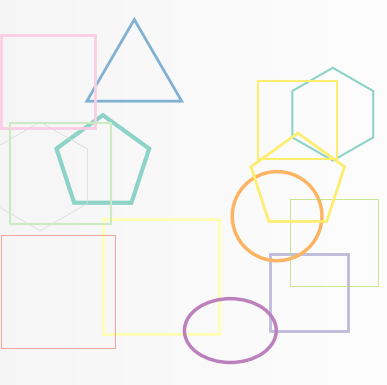[{"shape": "hexagon", "thickness": 1.5, "radius": 0.6, "center": [0.859, 0.703]}, {"shape": "pentagon", "thickness": 3, "radius": 0.63, "center": [0.265, 0.575]}, {"shape": "square", "thickness": 2, "radius": 0.75, "center": [0.415, 0.282]}, {"shape": "square", "thickness": 2, "radius": 0.5, "center": [0.797, 0.24]}, {"shape": "square", "thickness": 0.5, "radius": 0.73, "center": [0.15, 0.243]}, {"shape": "triangle", "thickness": 2, "radius": 0.71, "center": [0.347, 0.808]}, {"shape": "circle", "thickness": 2.5, "radius": 0.58, "center": [0.715, 0.439]}, {"shape": "square", "thickness": 0.5, "radius": 0.57, "center": [0.862, 0.37]}, {"shape": "square", "thickness": 2, "radius": 0.61, "center": [0.123, 0.788]}, {"shape": "hexagon", "thickness": 0.5, "radius": 0.71, "center": [0.104, 0.542]}, {"shape": "oval", "thickness": 2.5, "radius": 0.59, "center": [0.594, 0.141]}, {"shape": "square", "thickness": 1.5, "radius": 0.65, "center": [0.156, 0.549]}, {"shape": "square", "thickness": 1.5, "radius": 0.51, "center": [0.767, 0.689]}, {"shape": "pentagon", "thickness": 2, "radius": 0.63, "center": [0.768, 0.528]}]